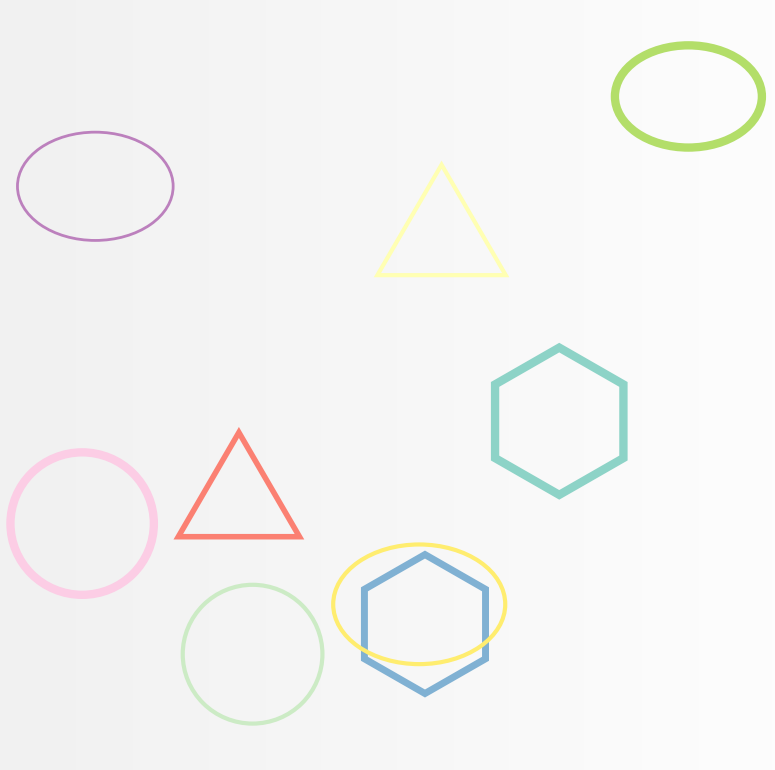[{"shape": "hexagon", "thickness": 3, "radius": 0.48, "center": [0.722, 0.453]}, {"shape": "triangle", "thickness": 1.5, "radius": 0.48, "center": [0.57, 0.69]}, {"shape": "triangle", "thickness": 2, "radius": 0.45, "center": [0.308, 0.348]}, {"shape": "hexagon", "thickness": 2.5, "radius": 0.45, "center": [0.548, 0.19]}, {"shape": "oval", "thickness": 3, "radius": 0.47, "center": [0.888, 0.875]}, {"shape": "circle", "thickness": 3, "radius": 0.46, "center": [0.106, 0.32]}, {"shape": "oval", "thickness": 1, "radius": 0.5, "center": [0.123, 0.758]}, {"shape": "circle", "thickness": 1.5, "radius": 0.45, "center": [0.326, 0.15]}, {"shape": "oval", "thickness": 1.5, "radius": 0.56, "center": [0.541, 0.215]}]